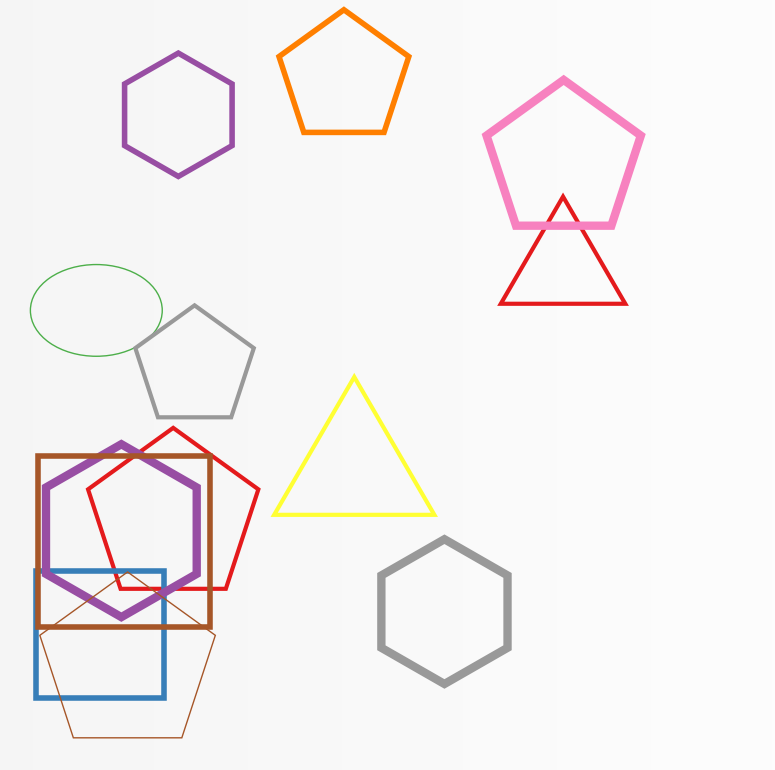[{"shape": "pentagon", "thickness": 1.5, "radius": 0.58, "center": [0.223, 0.329]}, {"shape": "triangle", "thickness": 1.5, "radius": 0.46, "center": [0.727, 0.652]}, {"shape": "square", "thickness": 2, "radius": 0.41, "center": [0.129, 0.176]}, {"shape": "oval", "thickness": 0.5, "radius": 0.43, "center": [0.124, 0.597]}, {"shape": "hexagon", "thickness": 3, "radius": 0.56, "center": [0.157, 0.311]}, {"shape": "hexagon", "thickness": 2, "radius": 0.4, "center": [0.23, 0.851]}, {"shape": "pentagon", "thickness": 2, "radius": 0.44, "center": [0.444, 0.899]}, {"shape": "triangle", "thickness": 1.5, "radius": 0.6, "center": [0.457, 0.391]}, {"shape": "square", "thickness": 2, "radius": 0.56, "center": [0.16, 0.297]}, {"shape": "pentagon", "thickness": 0.5, "radius": 0.6, "center": [0.165, 0.138]}, {"shape": "pentagon", "thickness": 3, "radius": 0.52, "center": [0.727, 0.792]}, {"shape": "hexagon", "thickness": 3, "radius": 0.47, "center": [0.573, 0.206]}, {"shape": "pentagon", "thickness": 1.5, "radius": 0.4, "center": [0.251, 0.523]}]